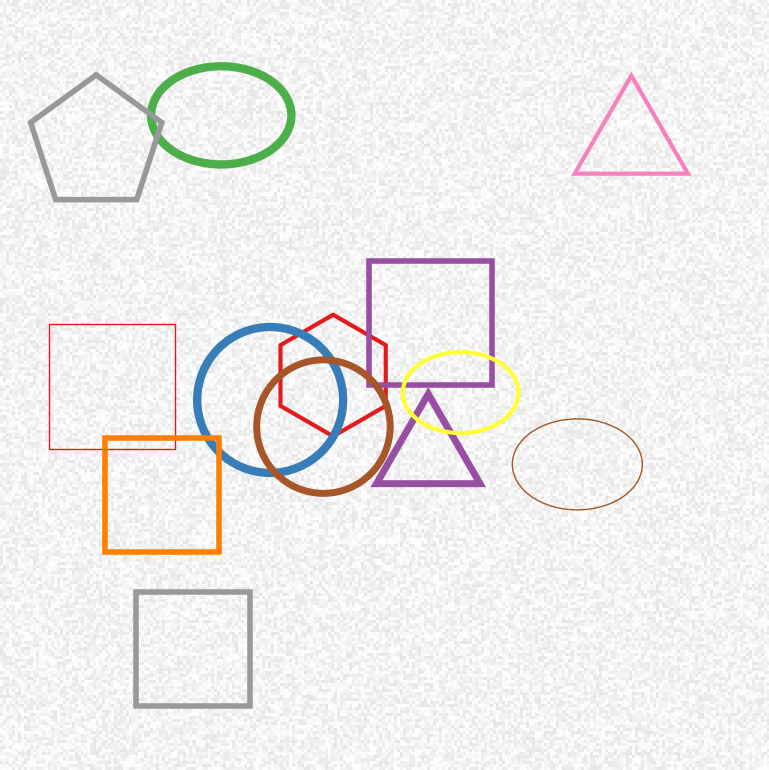[{"shape": "square", "thickness": 0.5, "radius": 0.41, "center": [0.145, 0.498]}, {"shape": "hexagon", "thickness": 1.5, "radius": 0.39, "center": [0.433, 0.512]}, {"shape": "circle", "thickness": 3, "radius": 0.47, "center": [0.351, 0.481]}, {"shape": "oval", "thickness": 3, "radius": 0.46, "center": [0.287, 0.85]}, {"shape": "square", "thickness": 2, "radius": 0.4, "center": [0.559, 0.58]}, {"shape": "triangle", "thickness": 2.5, "radius": 0.39, "center": [0.556, 0.411]}, {"shape": "square", "thickness": 2, "radius": 0.37, "center": [0.211, 0.357]}, {"shape": "oval", "thickness": 1.5, "radius": 0.38, "center": [0.598, 0.49]}, {"shape": "oval", "thickness": 0.5, "radius": 0.42, "center": [0.75, 0.397]}, {"shape": "circle", "thickness": 2.5, "radius": 0.43, "center": [0.42, 0.446]}, {"shape": "triangle", "thickness": 1.5, "radius": 0.42, "center": [0.82, 0.817]}, {"shape": "square", "thickness": 2, "radius": 0.37, "center": [0.251, 0.157]}, {"shape": "pentagon", "thickness": 2, "radius": 0.45, "center": [0.125, 0.813]}]